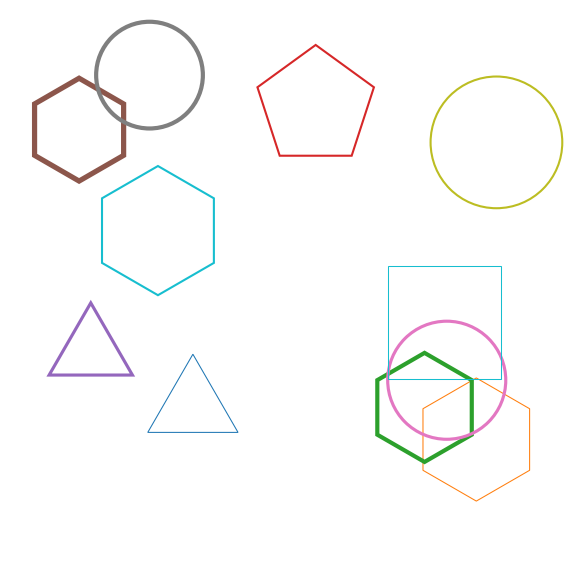[{"shape": "triangle", "thickness": 0.5, "radius": 0.45, "center": [0.334, 0.296]}, {"shape": "hexagon", "thickness": 0.5, "radius": 0.53, "center": [0.825, 0.238]}, {"shape": "hexagon", "thickness": 2, "radius": 0.47, "center": [0.735, 0.294]}, {"shape": "pentagon", "thickness": 1, "radius": 0.53, "center": [0.547, 0.815]}, {"shape": "triangle", "thickness": 1.5, "radius": 0.42, "center": [0.157, 0.391]}, {"shape": "hexagon", "thickness": 2.5, "radius": 0.45, "center": [0.137, 0.775]}, {"shape": "circle", "thickness": 1.5, "radius": 0.51, "center": [0.774, 0.341]}, {"shape": "circle", "thickness": 2, "radius": 0.46, "center": [0.259, 0.869]}, {"shape": "circle", "thickness": 1, "radius": 0.57, "center": [0.86, 0.753]}, {"shape": "hexagon", "thickness": 1, "radius": 0.56, "center": [0.274, 0.6]}, {"shape": "square", "thickness": 0.5, "radius": 0.49, "center": [0.77, 0.441]}]